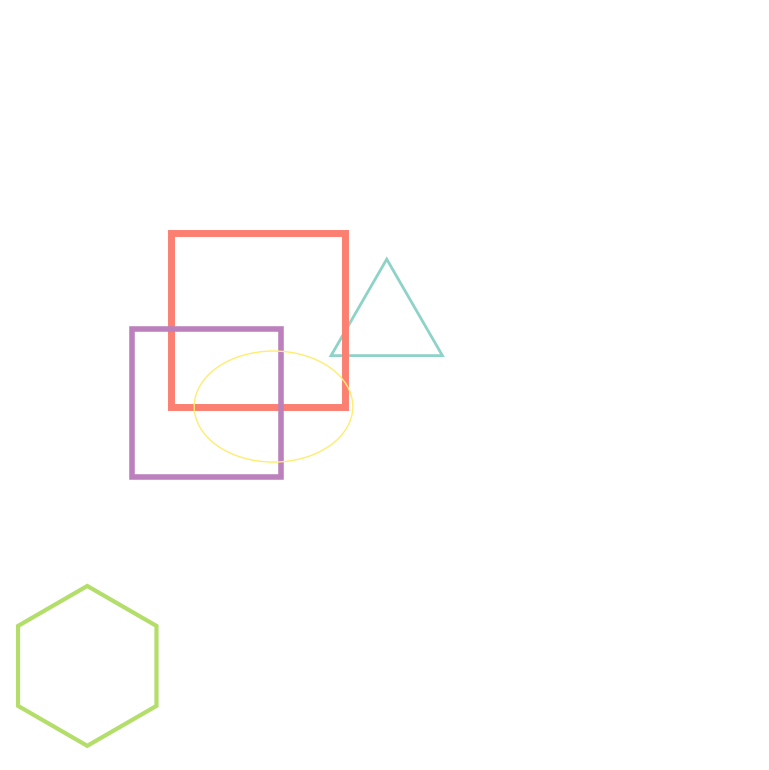[{"shape": "triangle", "thickness": 1, "radius": 0.42, "center": [0.502, 0.58]}, {"shape": "square", "thickness": 2.5, "radius": 0.56, "center": [0.335, 0.585]}, {"shape": "hexagon", "thickness": 1.5, "radius": 0.52, "center": [0.113, 0.135]}, {"shape": "square", "thickness": 2, "radius": 0.48, "center": [0.268, 0.477]}, {"shape": "oval", "thickness": 0.5, "radius": 0.52, "center": [0.355, 0.472]}]